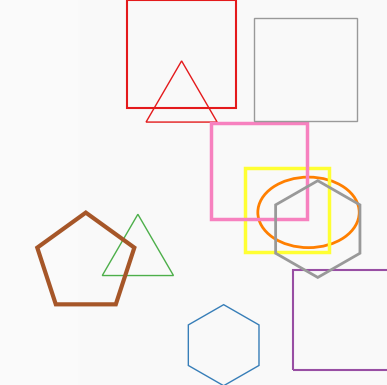[{"shape": "square", "thickness": 1.5, "radius": 0.7, "center": [0.468, 0.859]}, {"shape": "triangle", "thickness": 1, "radius": 0.53, "center": [0.469, 0.736]}, {"shape": "hexagon", "thickness": 1, "radius": 0.53, "center": [0.577, 0.103]}, {"shape": "triangle", "thickness": 1, "radius": 0.53, "center": [0.356, 0.337]}, {"shape": "square", "thickness": 1.5, "radius": 0.65, "center": [0.886, 0.17]}, {"shape": "oval", "thickness": 2, "radius": 0.65, "center": [0.796, 0.448]}, {"shape": "square", "thickness": 2.5, "radius": 0.54, "center": [0.74, 0.455]}, {"shape": "pentagon", "thickness": 3, "radius": 0.66, "center": [0.221, 0.316]}, {"shape": "square", "thickness": 2.5, "radius": 0.62, "center": [0.668, 0.556]}, {"shape": "hexagon", "thickness": 2, "radius": 0.63, "center": [0.82, 0.405]}, {"shape": "square", "thickness": 1, "radius": 0.67, "center": [0.788, 0.819]}]